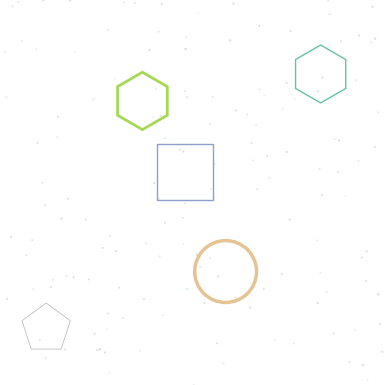[{"shape": "hexagon", "thickness": 1, "radius": 0.38, "center": [0.833, 0.808]}, {"shape": "square", "thickness": 1, "radius": 0.36, "center": [0.481, 0.554]}, {"shape": "hexagon", "thickness": 2, "radius": 0.37, "center": [0.37, 0.738]}, {"shape": "circle", "thickness": 2.5, "radius": 0.4, "center": [0.586, 0.295]}, {"shape": "pentagon", "thickness": 0.5, "radius": 0.33, "center": [0.12, 0.147]}]